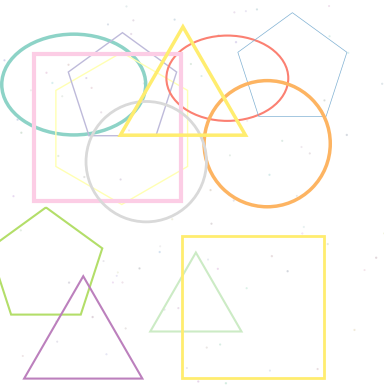[{"shape": "oval", "thickness": 2.5, "radius": 0.93, "center": [0.192, 0.78]}, {"shape": "hexagon", "thickness": 1, "radius": 0.99, "center": [0.316, 0.666]}, {"shape": "pentagon", "thickness": 1, "radius": 0.74, "center": [0.318, 0.767]}, {"shape": "oval", "thickness": 1.5, "radius": 0.79, "center": [0.59, 0.797]}, {"shape": "pentagon", "thickness": 0.5, "radius": 0.74, "center": [0.759, 0.818]}, {"shape": "circle", "thickness": 2.5, "radius": 0.82, "center": [0.694, 0.627]}, {"shape": "pentagon", "thickness": 1.5, "radius": 0.77, "center": [0.119, 0.307]}, {"shape": "square", "thickness": 3, "radius": 0.96, "center": [0.28, 0.669]}, {"shape": "circle", "thickness": 2, "radius": 0.78, "center": [0.38, 0.58]}, {"shape": "triangle", "thickness": 1.5, "radius": 0.89, "center": [0.216, 0.105]}, {"shape": "triangle", "thickness": 1.5, "radius": 0.68, "center": [0.509, 0.207]}, {"shape": "square", "thickness": 2, "radius": 0.92, "center": [0.658, 0.202]}, {"shape": "triangle", "thickness": 2.5, "radius": 0.94, "center": [0.475, 0.743]}]